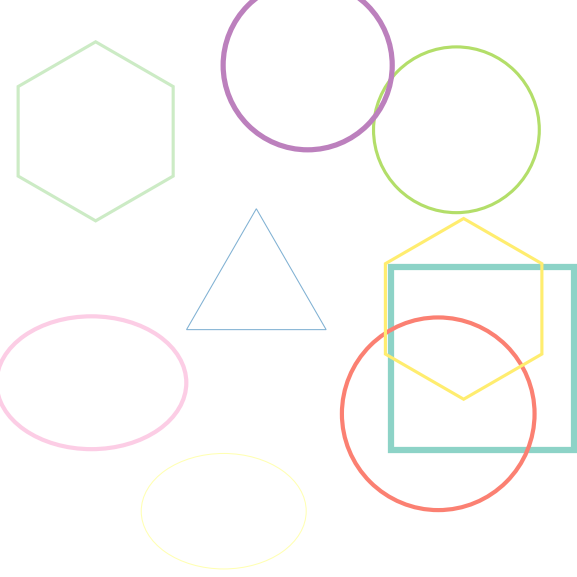[{"shape": "square", "thickness": 3, "radius": 0.79, "center": [0.836, 0.379]}, {"shape": "oval", "thickness": 0.5, "radius": 0.71, "center": [0.387, 0.114]}, {"shape": "circle", "thickness": 2, "radius": 0.83, "center": [0.759, 0.283]}, {"shape": "triangle", "thickness": 0.5, "radius": 0.7, "center": [0.444, 0.498]}, {"shape": "circle", "thickness": 1.5, "radius": 0.72, "center": [0.79, 0.774]}, {"shape": "oval", "thickness": 2, "radius": 0.82, "center": [0.158, 0.336]}, {"shape": "circle", "thickness": 2.5, "radius": 0.73, "center": [0.533, 0.886]}, {"shape": "hexagon", "thickness": 1.5, "radius": 0.78, "center": [0.166, 0.772]}, {"shape": "hexagon", "thickness": 1.5, "radius": 0.78, "center": [0.803, 0.464]}]